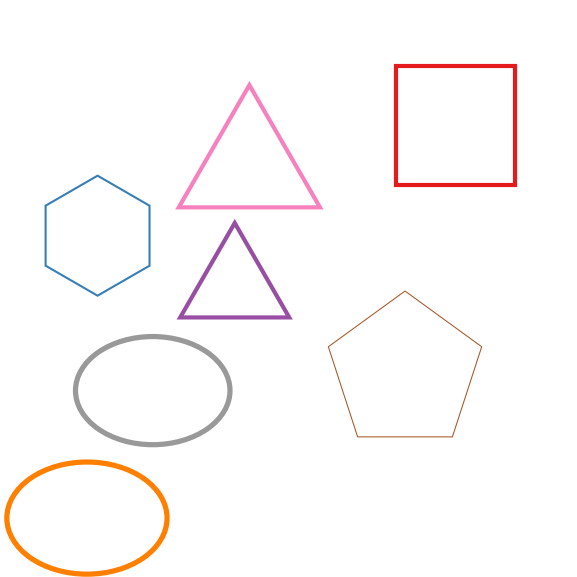[{"shape": "square", "thickness": 2, "radius": 0.51, "center": [0.789, 0.782]}, {"shape": "hexagon", "thickness": 1, "radius": 0.52, "center": [0.169, 0.591]}, {"shape": "triangle", "thickness": 2, "radius": 0.54, "center": [0.406, 0.504]}, {"shape": "oval", "thickness": 2.5, "radius": 0.69, "center": [0.151, 0.102]}, {"shape": "pentagon", "thickness": 0.5, "radius": 0.7, "center": [0.701, 0.356]}, {"shape": "triangle", "thickness": 2, "radius": 0.71, "center": [0.432, 0.711]}, {"shape": "oval", "thickness": 2.5, "radius": 0.67, "center": [0.264, 0.323]}]